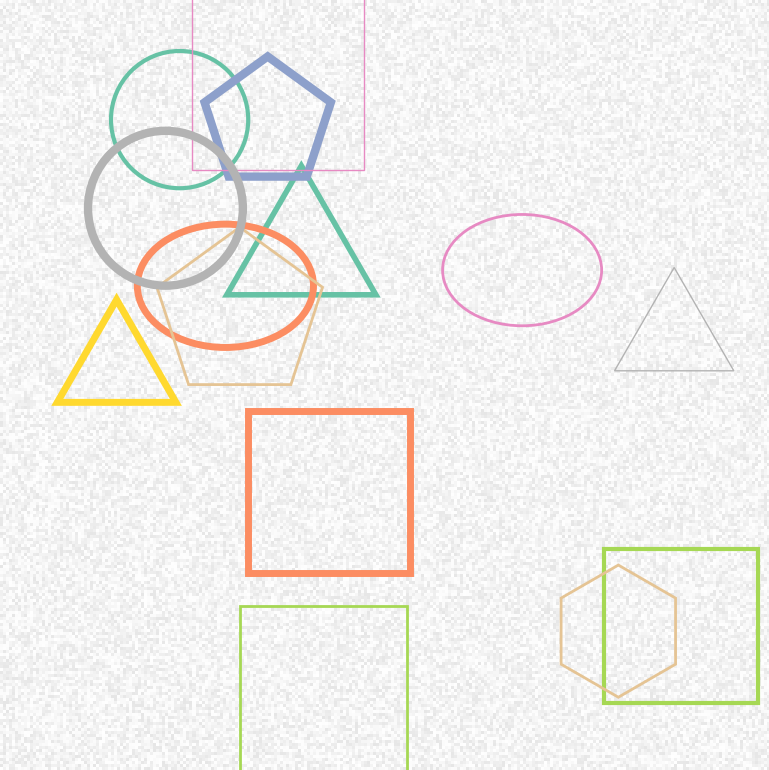[{"shape": "triangle", "thickness": 2, "radius": 0.56, "center": [0.391, 0.673]}, {"shape": "circle", "thickness": 1.5, "radius": 0.45, "center": [0.233, 0.845]}, {"shape": "oval", "thickness": 2.5, "radius": 0.57, "center": [0.293, 0.629]}, {"shape": "square", "thickness": 2.5, "radius": 0.53, "center": [0.427, 0.361]}, {"shape": "pentagon", "thickness": 3, "radius": 0.43, "center": [0.348, 0.84]}, {"shape": "square", "thickness": 0.5, "radius": 0.56, "center": [0.361, 0.89]}, {"shape": "oval", "thickness": 1, "radius": 0.52, "center": [0.678, 0.649]}, {"shape": "square", "thickness": 1.5, "radius": 0.5, "center": [0.884, 0.187]}, {"shape": "square", "thickness": 1, "radius": 0.54, "center": [0.42, 0.104]}, {"shape": "triangle", "thickness": 2.5, "radius": 0.44, "center": [0.151, 0.522]}, {"shape": "pentagon", "thickness": 1, "radius": 0.57, "center": [0.311, 0.592]}, {"shape": "hexagon", "thickness": 1, "radius": 0.43, "center": [0.803, 0.18]}, {"shape": "circle", "thickness": 3, "radius": 0.5, "center": [0.215, 0.73]}, {"shape": "triangle", "thickness": 0.5, "radius": 0.45, "center": [0.876, 0.563]}]